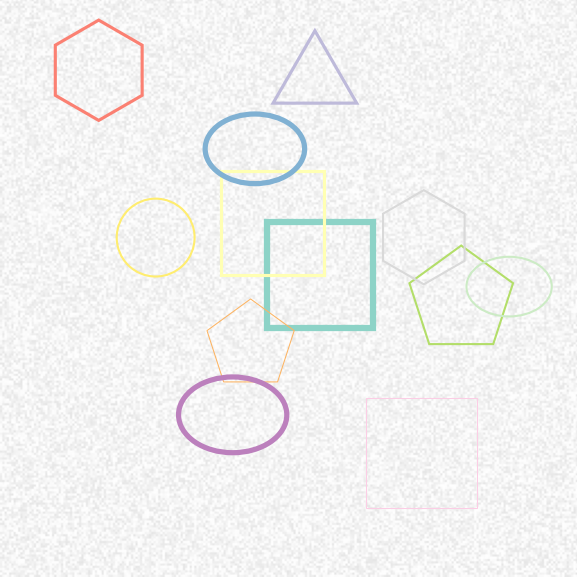[{"shape": "square", "thickness": 3, "radius": 0.46, "center": [0.554, 0.523]}, {"shape": "square", "thickness": 1.5, "radius": 0.45, "center": [0.472, 0.613]}, {"shape": "triangle", "thickness": 1.5, "radius": 0.42, "center": [0.545, 0.862]}, {"shape": "hexagon", "thickness": 1.5, "radius": 0.43, "center": [0.171, 0.877]}, {"shape": "oval", "thickness": 2.5, "radius": 0.43, "center": [0.441, 0.741]}, {"shape": "pentagon", "thickness": 0.5, "radius": 0.4, "center": [0.434, 0.402]}, {"shape": "pentagon", "thickness": 1, "radius": 0.47, "center": [0.799, 0.48]}, {"shape": "square", "thickness": 0.5, "radius": 0.48, "center": [0.73, 0.214]}, {"shape": "hexagon", "thickness": 1, "radius": 0.41, "center": [0.734, 0.588]}, {"shape": "oval", "thickness": 2.5, "radius": 0.47, "center": [0.403, 0.281]}, {"shape": "oval", "thickness": 1, "radius": 0.37, "center": [0.882, 0.503]}, {"shape": "circle", "thickness": 1, "radius": 0.34, "center": [0.27, 0.588]}]